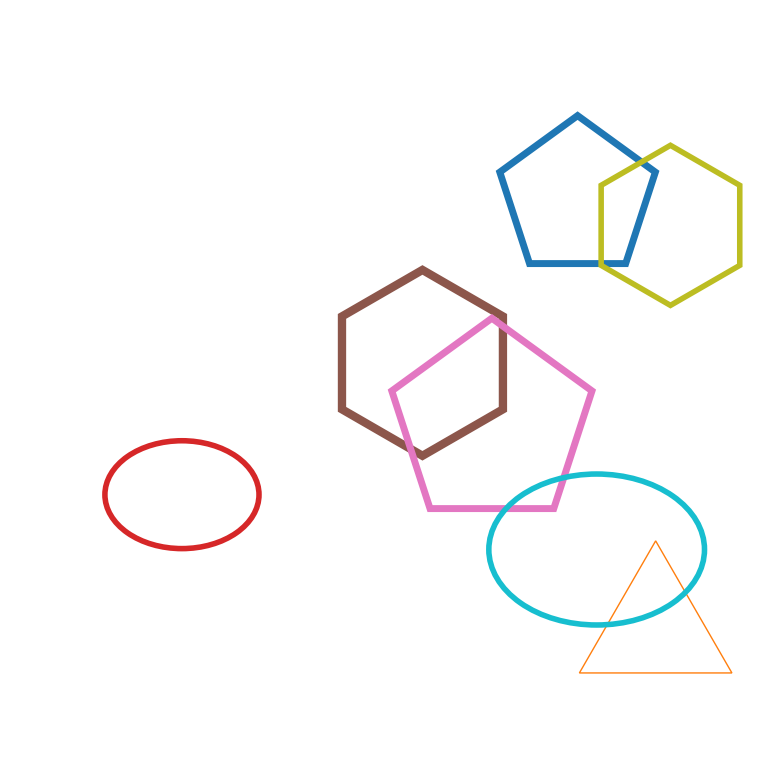[{"shape": "pentagon", "thickness": 2.5, "radius": 0.53, "center": [0.75, 0.744]}, {"shape": "triangle", "thickness": 0.5, "radius": 0.57, "center": [0.851, 0.183]}, {"shape": "oval", "thickness": 2, "radius": 0.5, "center": [0.236, 0.358]}, {"shape": "hexagon", "thickness": 3, "radius": 0.6, "center": [0.549, 0.529]}, {"shape": "pentagon", "thickness": 2.5, "radius": 0.68, "center": [0.639, 0.45]}, {"shape": "hexagon", "thickness": 2, "radius": 0.52, "center": [0.871, 0.707]}, {"shape": "oval", "thickness": 2, "radius": 0.7, "center": [0.775, 0.286]}]